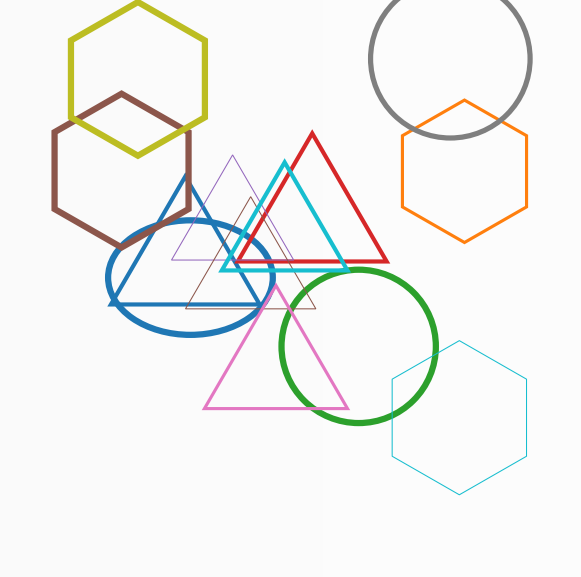[{"shape": "triangle", "thickness": 2, "radius": 0.74, "center": [0.319, 0.546]}, {"shape": "oval", "thickness": 3, "radius": 0.71, "center": [0.328, 0.518]}, {"shape": "hexagon", "thickness": 1.5, "radius": 0.62, "center": [0.799, 0.703]}, {"shape": "circle", "thickness": 3, "radius": 0.66, "center": [0.617, 0.399]}, {"shape": "triangle", "thickness": 2, "radius": 0.74, "center": [0.537, 0.62]}, {"shape": "triangle", "thickness": 0.5, "radius": 0.61, "center": [0.4, 0.61]}, {"shape": "triangle", "thickness": 0.5, "radius": 0.65, "center": [0.431, 0.529]}, {"shape": "hexagon", "thickness": 3, "radius": 0.67, "center": [0.209, 0.704]}, {"shape": "triangle", "thickness": 1.5, "radius": 0.71, "center": [0.475, 0.363]}, {"shape": "circle", "thickness": 2.5, "radius": 0.69, "center": [0.775, 0.897]}, {"shape": "hexagon", "thickness": 3, "radius": 0.67, "center": [0.237, 0.863]}, {"shape": "triangle", "thickness": 2, "radius": 0.62, "center": [0.49, 0.593]}, {"shape": "hexagon", "thickness": 0.5, "radius": 0.67, "center": [0.79, 0.276]}]